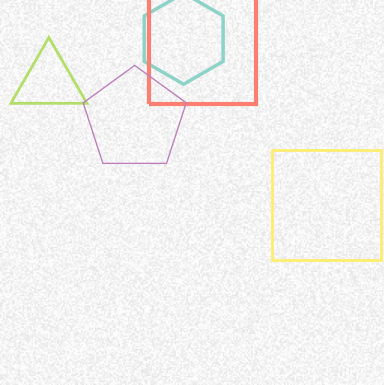[{"shape": "hexagon", "thickness": 2.5, "radius": 0.59, "center": [0.477, 0.9]}, {"shape": "square", "thickness": 3, "radius": 0.69, "center": [0.526, 0.869]}, {"shape": "triangle", "thickness": 2, "radius": 0.57, "center": [0.127, 0.789]}, {"shape": "pentagon", "thickness": 1, "radius": 0.7, "center": [0.35, 0.689]}, {"shape": "square", "thickness": 2, "radius": 0.71, "center": [0.848, 0.467]}]